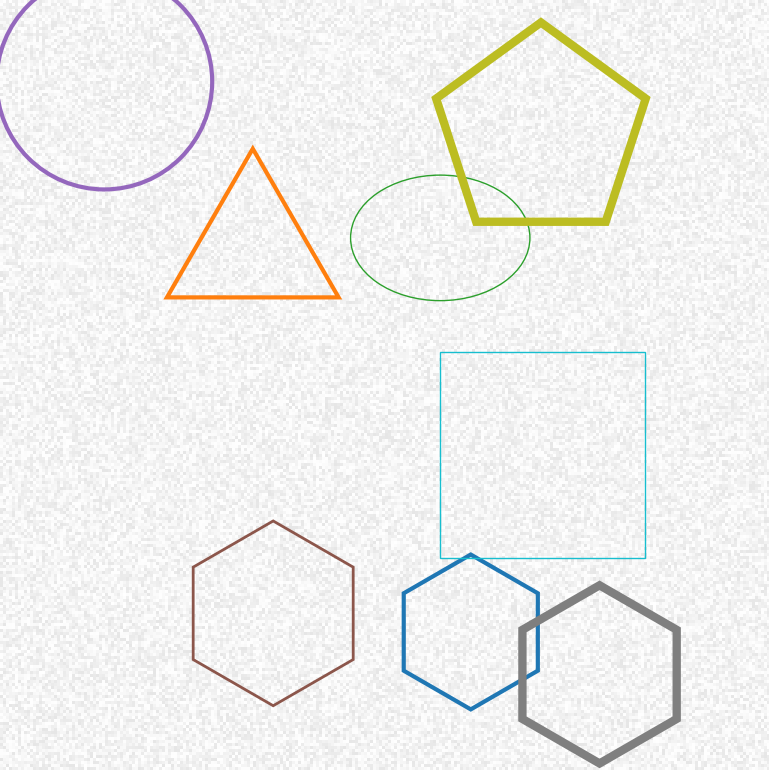[{"shape": "hexagon", "thickness": 1.5, "radius": 0.5, "center": [0.611, 0.179]}, {"shape": "triangle", "thickness": 1.5, "radius": 0.64, "center": [0.328, 0.678]}, {"shape": "oval", "thickness": 0.5, "radius": 0.58, "center": [0.572, 0.691]}, {"shape": "circle", "thickness": 1.5, "radius": 0.7, "center": [0.136, 0.894]}, {"shape": "hexagon", "thickness": 1, "radius": 0.6, "center": [0.355, 0.203]}, {"shape": "hexagon", "thickness": 3, "radius": 0.58, "center": [0.779, 0.124]}, {"shape": "pentagon", "thickness": 3, "radius": 0.72, "center": [0.703, 0.828]}, {"shape": "square", "thickness": 0.5, "radius": 0.67, "center": [0.705, 0.409]}]